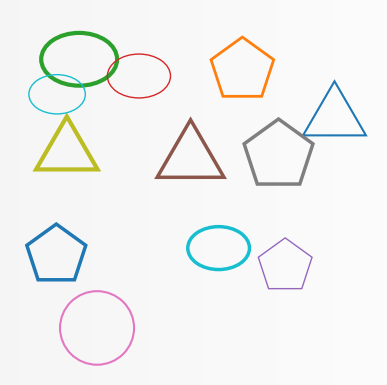[{"shape": "pentagon", "thickness": 2.5, "radius": 0.4, "center": [0.145, 0.338]}, {"shape": "triangle", "thickness": 1.5, "radius": 0.47, "center": [0.863, 0.695]}, {"shape": "pentagon", "thickness": 2, "radius": 0.43, "center": [0.625, 0.819]}, {"shape": "oval", "thickness": 3, "radius": 0.49, "center": [0.204, 0.846]}, {"shape": "oval", "thickness": 1, "radius": 0.41, "center": [0.359, 0.803]}, {"shape": "pentagon", "thickness": 1, "radius": 0.36, "center": [0.736, 0.309]}, {"shape": "triangle", "thickness": 2.5, "radius": 0.5, "center": [0.492, 0.589]}, {"shape": "circle", "thickness": 1.5, "radius": 0.48, "center": [0.25, 0.148]}, {"shape": "pentagon", "thickness": 2.5, "radius": 0.47, "center": [0.719, 0.598]}, {"shape": "triangle", "thickness": 3, "radius": 0.46, "center": [0.172, 0.606]}, {"shape": "oval", "thickness": 2.5, "radius": 0.4, "center": [0.564, 0.356]}, {"shape": "oval", "thickness": 1, "radius": 0.36, "center": [0.147, 0.755]}]